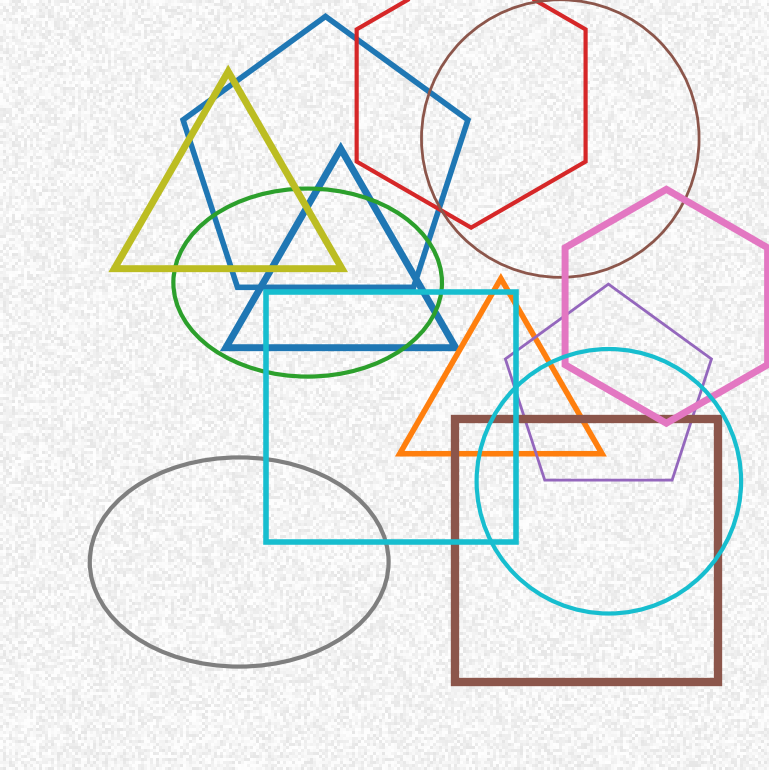[{"shape": "pentagon", "thickness": 2, "radius": 0.97, "center": [0.423, 0.784]}, {"shape": "triangle", "thickness": 2.5, "radius": 0.86, "center": [0.443, 0.635]}, {"shape": "triangle", "thickness": 2, "radius": 0.76, "center": [0.65, 0.487]}, {"shape": "oval", "thickness": 1.5, "radius": 0.87, "center": [0.4, 0.633]}, {"shape": "hexagon", "thickness": 1.5, "radius": 0.86, "center": [0.612, 0.876]}, {"shape": "pentagon", "thickness": 1, "radius": 0.7, "center": [0.79, 0.49]}, {"shape": "square", "thickness": 3, "radius": 0.86, "center": [0.762, 0.285]}, {"shape": "circle", "thickness": 1, "radius": 0.9, "center": [0.728, 0.82]}, {"shape": "hexagon", "thickness": 2.5, "radius": 0.76, "center": [0.865, 0.602]}, {"shape": "oval", "thickness": 1.5, "radius": 0.97, "center": [0.311, 0.27]}, {"shape": "triangle", "thickness": 2.5, "radius": 0.85, "center": [0.296, 0.736]}, {"shape": "square", "thickness": 2, "radius": 0.81, "center": [0.508, 0.458]}, {"shape": "circle", "thickness": 1.5, "radius": 0.86, "center": [0.791, 0.375]}]